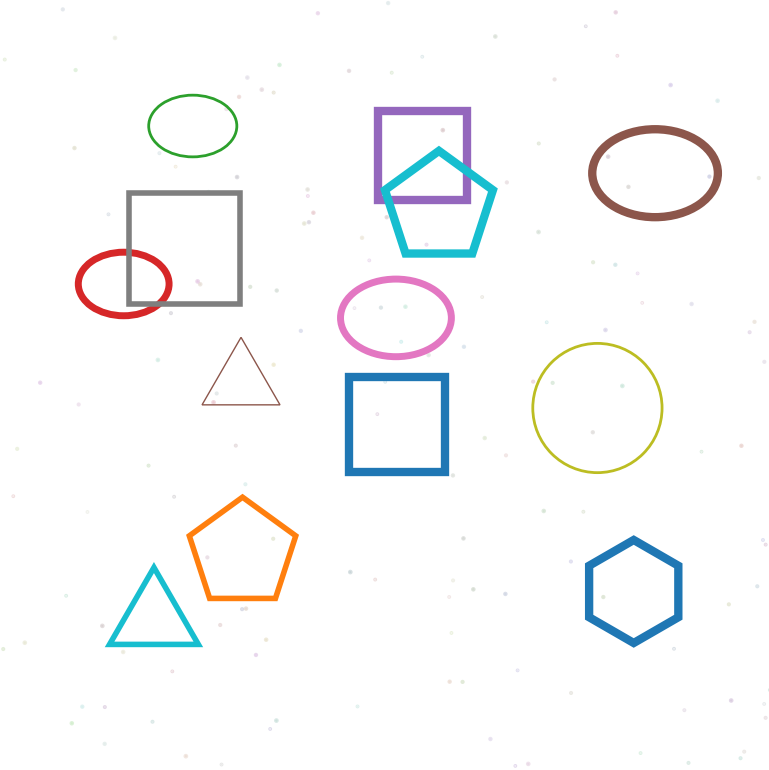[{"shape": "square", "thickness": 3, "radius": 0.31, "center": [0.516, 0.449]}, {"shape": "hexagon", "thickness": 3, "radius": 0.33, "center": [0.823, 0.232]}, {"shape": "pentagon", "thickness": 2, "radius": 0.36, "center": [0.315, 0.282]}, {"shape": "oval", "thickness": 1, "radius": 0.29, "center": [0.25, 0.836]}, {"shape": "oval", "thickness": 2.5, "radius": 0.29, "center": [0.161, 0.631]}, {"shape": "square", "thickness": 3, "radius": 0.29, "center": [0.549, 0.798]}, {"shape": "triangle", "thickness": 0.5, "radius": 0.29, "center": [0.313, 0.503]}, {"shape": "oval", "thickness": 3, "radius": 0.41, "center": [0.851, 0.775]}, {"shape": "oval", "thickness": 2.5, "radius": 0.36, "center": [0.514, 0.587]}, {"shape": "square", "thickness": 2, "radius": 0.36, "center": [0.239, 0.678]}, {"shape": "circle", "thickness": 1, "radius": 0.42, "center": [0.776, 0.47]}, {"shape": "triangle", "thickness": 2, "radius": 0.33, "center": [0.2, 0.196]}, {"shape": "pentagon", "thickness": 3, "radius": 0.37, "center": [0.57, 0.73]}]